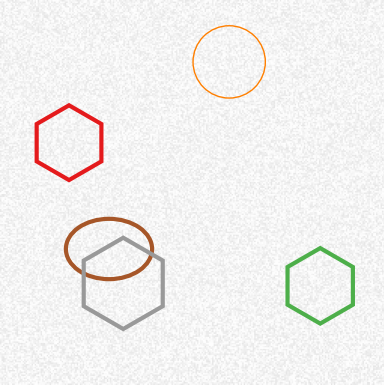[{"shape": "hexagon", "thickness": 3, "radius": 0.49, "center": [0.179, 0.629]}, {"shape": "hexagon", "thickness": 3, "radius": 0.49, "center": [0.832, 0.258]}, {"shape": "circle", "thickness": 1, "radius": 0.47, "center": [0.595, 0.839]}, {"shape": "oval", "thickness": 3, "radius": 0.56, "center": [0.283, 0.353]}, {"shape": "hexagon", "thickness": 3, "radius": 0.59, "center": [0.32, 0.264]}]